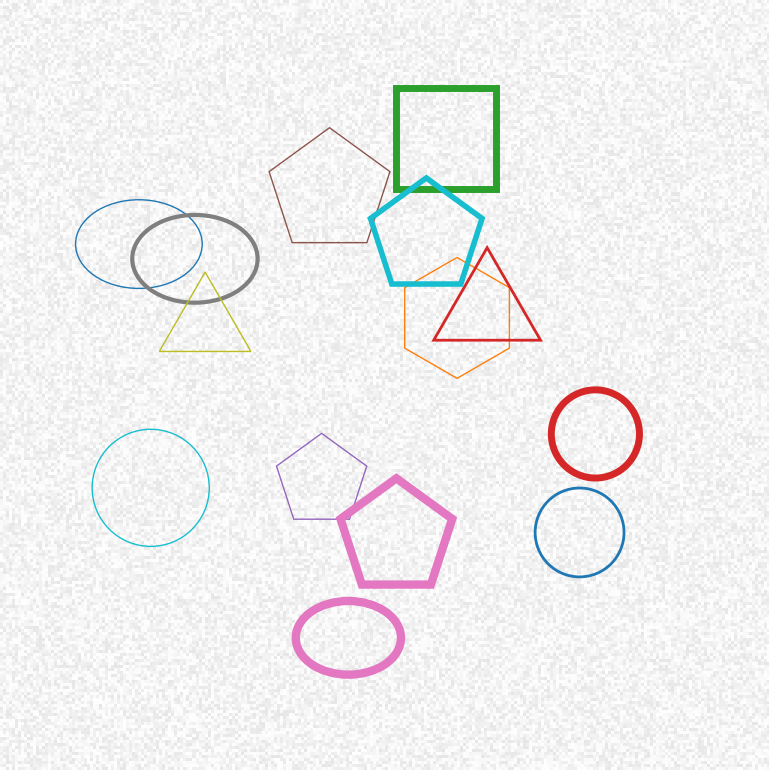[{"shape": "oval", "thickness": 0.5, "radius": 0.41, "center": [0.18, 0.683]}, {"shape": "circle", "thickness": 1, "radius": 0.29, "center": [0.753, 0.309]}, {"shape": "hexagon", "thickness": 0.5, "radius": 0.39, "center": [0.594, 0.587]}, {"shape": "square", "thickness": 2.5, "radius": 0.33, "center": [0.579, 0.82]}, {"shape": "triangle", "thickness": 1, "radius": 0.4, "center": [0.633, 0.598]}, {"shape": "circle", "thickness": 2.5, "radius": 0.29, "center": [0.773, 0.436]}, {"shape": "pentagon", "thickness": 0.5, "radius": 0.31, "center": [0.418, 0.376]}, {"shape": "pentagon", "thickness": 0.5, "radius": 0.41, "center": [0.428, 0.752]}, {"shape": "pentagon", "thickness": 3, "radius": 0.38, "center": [0.515, 0.303]}, {"shape": "oval", "thickness": 3, "radius": 0.34, "center": [0.452, 0.172]}, {"shape": "oval", "thickness": 1.5, "radius": 0.41, "center": [0.253, 0.664]}, {"shape": "triangle", "thickness": 0.5, "radius": 0.34, "center": [0.266, 0.578]}, {"shape": "pentagon", "thickness": 2, "radius": 0.38, "center": [0.554, 0.693]}, {"shape": "circle", "thickness": 0.5, "radius": 0.38, "center": [0.196, 0.366]}]